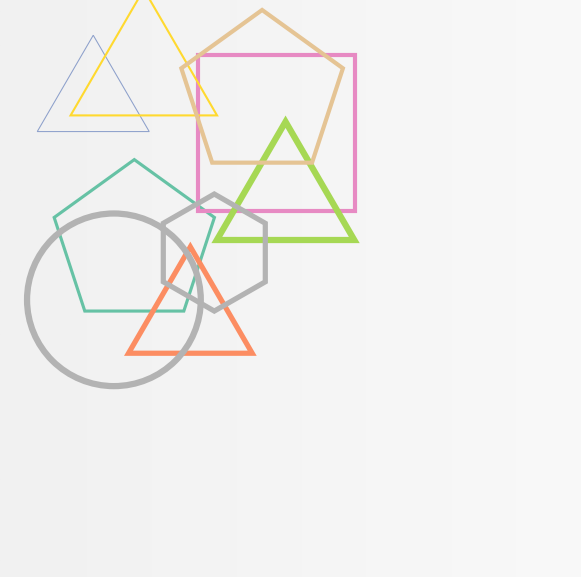[{"shape": "pentagon", "thickness": 1.5, "radius": 0.72, "center": [0.231, 0.578]}, {"shape": "triangle", "thickness": 2.5, "radius": 0.61, "center": [0.327, 0.449]}, {"shape": "triangle", "thickness": 0.5, "radius": 0.56, "center": [0.16, 0.827]}, {"shape": "square", "thickness": 2, "radius": 0.68, "center": [0.476, 0.769]}, {"shape": "triangle", "thickness": 3, "radius": 0.68, "center": [0.491, 0.652]}, {"shape": "triangle", "thickness": 1, "radius": 0.73, "center": [0.247, 0.872]}, {"shape": "pentagon", "thickness": 2, "radius": 0.73, "center": [0.451, 0.836]}, {"shape": "hexagon", "thickness": 2.5, "radius": 0.51, "center": [0.369, 0.562]}, {"shape": "circle", "thickness": 3, "radius": 0.75, "center": [0.196, 0.48]}]